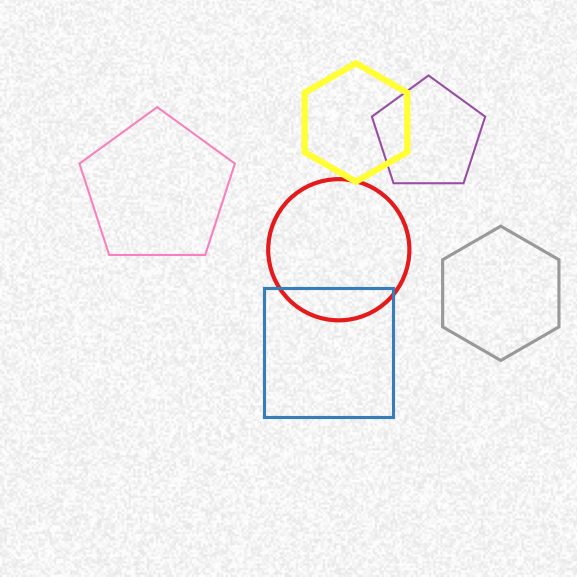[{"shape": "circle", "thickness": 2, "radius": 0.61, "center": [0.587, 0.567]}, {"shape": "square", "thickness": 1.5, "radius": 0.56, "center": [0.569, 0.389]}, {"shape": "pentagon", "thickness": 1, "radius": 0.52, "center": [0.742, 0.765]}, {"shape": "hexagon", "thickness": 3, "radius": 0.51, "center": [0.616, 0.787]}, {"shape": "pentagon", "thickness": 1, "radius": 0.71, "center": [0.272, 0.672]}, {"shape": "hexagon", "thickness": 1.5, "radius": 0.58, "center": [0.867, 0.491]}]